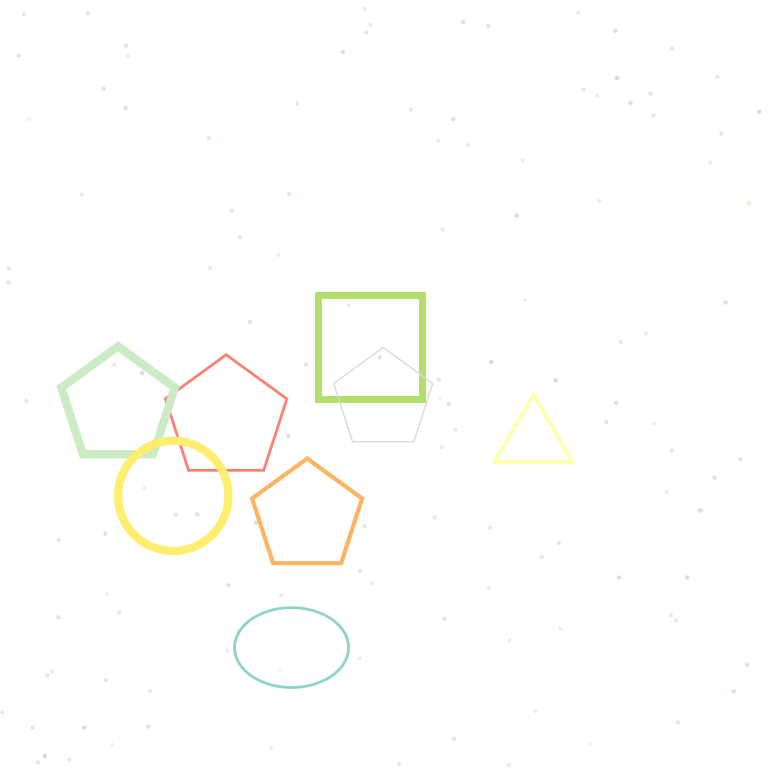[{"shape": "oval", "thickness": 1, "radius": 0.37, "center": [0.379, 0.159]}, {"shape": "triangle", "thickness": 1.5, "radius": 0.29, "center": [0.693, 0.429]}, {"shape": "pentagon", "thickness": 1, "radius": 0.41, "center": [0.294, 0.456]}, {"shape": "pentagon", "thickness": 1.5, "radius": 0.38, "center": [0.399, 0.329]}, {"shape": "square", "thickness": 2.5, "radius": 0.34, "center": [0.48, 0.55]}, {"shape": "pentagon", "thickness": 0.5, "radius": 0.34, "center": [0.498, 0.481]}, {"shape": "pentagon", "thickness": 3, "radius": 0.39, "center": [0.153, 0.473]}, {"shape": "circle", "thickness": 3, "radius": 0.36, "center": [0.225, 0.356]}]